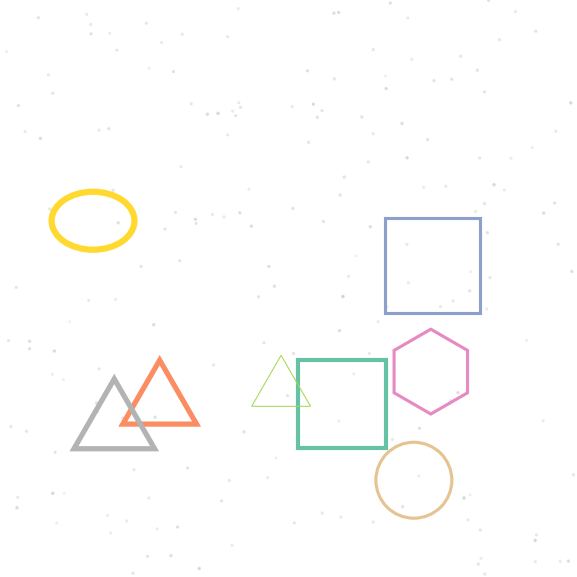[{"shape": "square", "thickness": 2, "radius": 0.38, "center": [0.592, 0.3]}, {"shape": "triangle", "thickness": 2.5, "radius": 0.37, "center": [0.276, 0.302]}, {"shape": "square", "thickness": 1.5, "radius": 0.41, "center": [0.749, 0.54]}, {"shape": "hexagon", "thickness": 1.5, "radius": 0.37, "center": [0.746, 0.356]}, {"shape": "triangle", "thickness": 0.5, "radius": 0.29, "center": [0.487, 0.325]}, {"shape": "oval", "thickness": 3, "radius": 0.36, "center": [0.161, 0.617]}, {"shape": "circle", "thickness": 1.5, "radius": 0.33, "center": [0.717, 0.168]}, {"shape": "triangle", "thickness": 2.5, "radius": 0.4, "center": [0.198, 0.262]}]